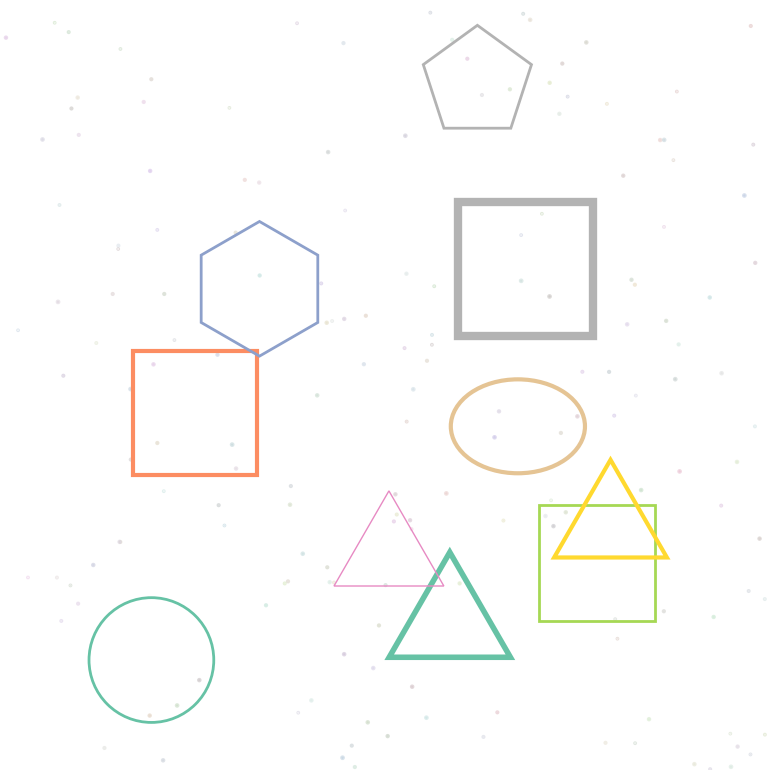[{"shape": "triangle", "thickness": 2, "radius": 0.45, "center": [0.584, 0.192]}, {"shape": "circle", "thickness": 1, "radius": 0.41, "center": [0.197, 0.143]}, {"shape": "square", "thickness": 1.5, "radius": 0.4, "center": [0.253, 0.464]}, {"shape": "hexagon", "thickness": 1, "radius": 0.44, "center": [0.337, 0.625]}, {"shape": "triangle", "thickness": 0.5, "radius": 0.41, "center": [0.505, 0.28]}, {"shape": "square", "thickness": 1, "radius": 0.38, "center": [0.776, 0.269]}, {"shape": "triangle", "thickness": 1.5, "radius": 0.42, "center": [0.793, 0.318]}, {"shape": "oval", "thickness": 1.5, "radius": 0.44, "center": [0.673, 0.446]}, {"shape": "square", "thickness": 3, "radius": 0.44, "center": [0.682, 0.651]}, {"shape": "pentagon", "thickness": 1, "radius": 0.37, "center": [0.62, 0.893]}]